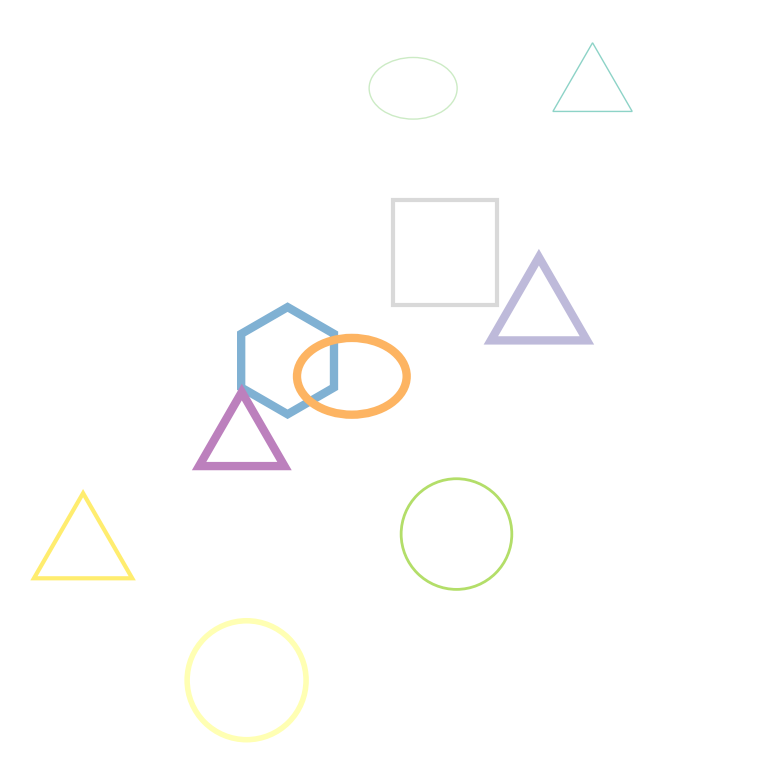[{"shape": "triangle", "thickness": 0.5, "radius": 0.3, "center": [0.77, 0.885]}, {"shape": "circle", "thickness": 2, "radius": 0.39, "center": [0.32, 0.117]}, {"shape": "triangle", "thickness": 3, "radius": 0.36, "center": [0.7, 0.594]}, {"shape": "hexagon", "thickness": 3, "radius": 0.35, "center": [0.373, 0.532]}, {"shape": "oval", "thickness": 3, "radius": 0.36, "center": [0.457, 0.511]}, {"shape": "circle", "thickness": 1, "radius": 0.36, "center": [0.593, 0.306]}, {"shape": "square", "thickness": 1.5, "radius": 0.34, "center": [0.578, 0.672]}, {"shape": "triangle", "thickness": 3, "radius": 0.32, "center": [0.314, 0.427]}, {"shape": "oval", "thickness": 0.5, "radius": 0.29, "center": [0.537, 0.885]}, {"shape": "triangle", "thickness": 1.5, "radius": 0.37, "center": [0.108, 0.286]}]